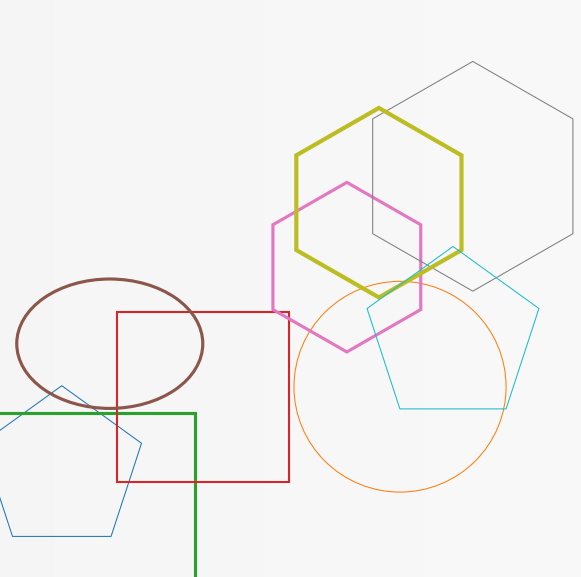[{"shape": "pentagon", "thickness": 0.5, "radius": 0.72, "center": [0.106, 0.187]}, {"shape": "circle", "thickness": 0.5, "radius": 0.91, "center": [0.688, 0.329]}, {"shape": "square", "thickness": 1.5, "radius": 0.85, "center": [0.165, 0.114]}, {"shape": "square", "thickness": 1, "radius": 0.74, "center": [0.349, 0.312]}, {"shape": "oval", "thickness": 1.5, "radius": 0.8, "center": [0.189, 0.404]}, {"shape": "hexagon", "thickness": 1.5, "radius": 0.73, "center": [0.597, 0.537]}, {"shape": "hexagon", "thickness": 0.5, "radius": 0.99, "center": [0.813, 0.694]}, {"shape": "hexagon", "thickness": 2, "radius": 0.82, "center": [0.652, 0.648]}, {"shape": "pentagon", "thickness": 0.5, "radius": 0.78, "center": [0.779, 0.417]}]